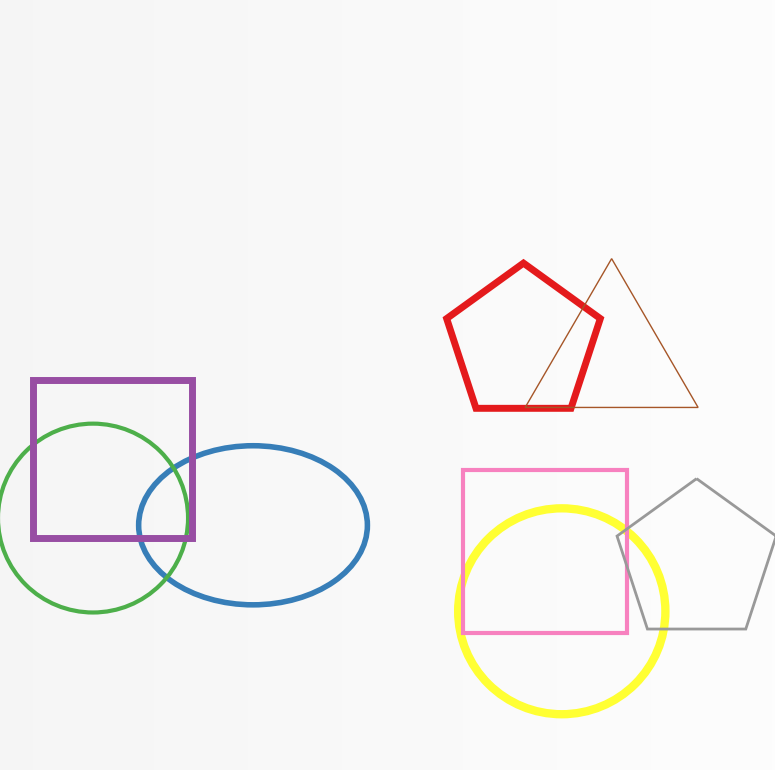[{"shape": "pentagon", "thickness": 2.5, "radius": 0.52, "center": [0.675, 0.554]}, {"shape": "oval", "thickness": 2, "radius": 0.74, "center": [0.326, 0.318]}, {"shape": "circle", "thickness": 1.5, "radius": 0.61, "center": [0.12, 0.327]}, {"shape": "square", "thickness": 2.5, "radius": 0.51, "center": [0.145, 0.404]}, {"shape": "circle", "thickness": 3, "radius": 0.67, "center": [0.725, 0.206]}, {"shape": "triangle", "thickness": 0.5, "radius": 0.64, "center": [0.789, 0.535]}, {"shape": "square", "thickness": 1.5, "radius": 0.53, "center": [0.703, 0.284]}, {"shape": "pentagon", "thickness": 1, "radius": 0.54, "center": [0.899, 0.27]}]